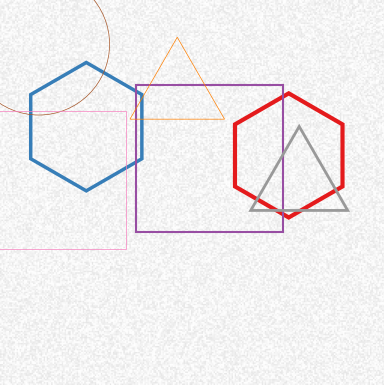[{"shape": "hexagon", "thickness": 3, "radius": 0.81, "center": [0.75, 0.596]}, {"shape": "hexagon", "thickness": 2.5, "radius": 0.83, "center": [0.224, 0.671]}, {"shape": "square", "thickness": 1.5, "radius": 0.95, "center": [0.545, 0.588]}, {"shape": "triangle", "thickness": 0.5, "radius": 0.71, "center": [0.46, 0.761]}, {"shape": "circle", "thickness": 0.5, "radius": 0.92, "center": [0.101, 0.885]}, {"shape": "square", "thickness": 0.5, "radius": 0.89, "center": [0.149, 0.532]}, {"shape": "triangle", "thickness": 2, "radius": 0.73, "center": [0.777, 0.526]}]